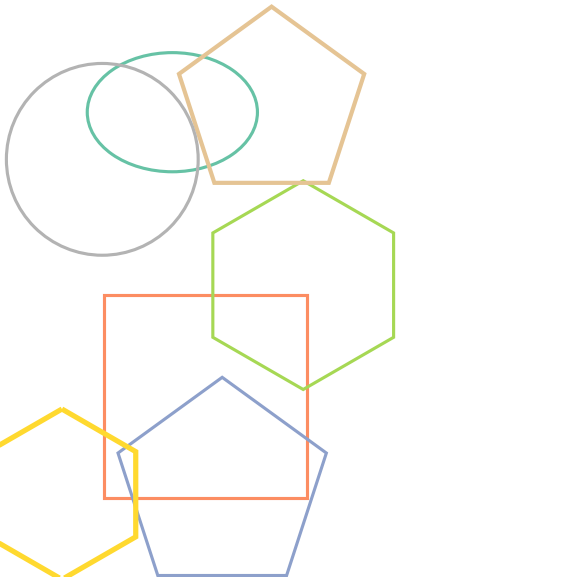[{"shape": "oval", "thickness": 1.5, "radius": 0.74, "center": [0.298, 0.805]}, {"shape": "square", "thickness": 1.5, "radius": 0.88, "center": [0.355, 0.313]}, {"shape": "pentagon", "thickness": 1.5, "radius": 0.95, "center": [0.385, 0.156]}, {"shape": "hexagon", "thickness": 1.5, "radius": 0.9, "center": [0.525, 0.505]}, {"shape": "hexagon", "thickness": 2.5, "radius": 0.74, "center": [0.107, 0.143]}, {"shape": "pentagon", "thickness": 2, "radius": 0.84, "center": [0.47, 0.819]}, {"shape": "circle", "thickness": 1.5, "radius": 0.83, "center": [0.177, 0.723]}]